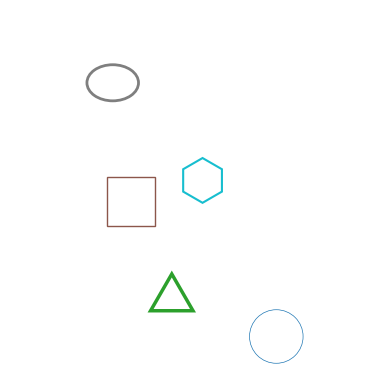[{"shape": "circle", "thickness": 0.5, "radius": 0.35, "center": [0.718, 0.126]}, {"shape": "triangle", "thickness": 2.5, "radius": 0.32, "center": [0.446, 0.225]}, {"shape": "square", "thickness": 1, "radius": 0.31, "center": [0.34, 0.476]}, {"shape": "oval", "thickness": 2, "radius": 0.33, "center": [0.293, 0.785]}, {"shape": "hexagon", "thickness": 1.5, "radius": 0.29, "center": [0.526, 0.531]}]